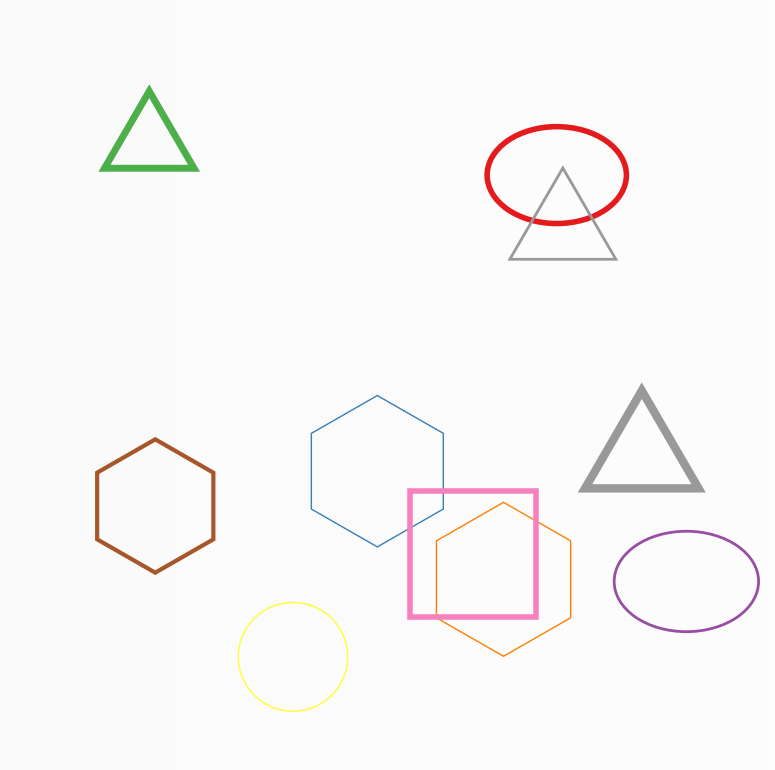[{"shape": "oval", "thickness": 2, "radius": 0.45, "center": [0.718, 0.773]}, {"shape": "hexagon", "thickness": 0.5, "radius": 0.49, "center": [0.487, 0.388]}, {"shape": "triangle", "thickness": 2.5, "radius": 0.33, "center": [0.193, 0.815]}, {"shape": "oval", "thickness": 1, "radius": 0.47, "center": [0.886, 0.245]}, {"shape": "hexagon", "thickness": 0.5, "radius": 0.5, "center": [0.65, 0.248]}, {"shape": "circle", "thickness": 0.5, "radius": 0.35, "center": [0.378, 0.147]}, {"shape": "hexagon", "thickness": 1.5, "radius": 0.43, "center": [0.2, 0.343]}, {"shape": "square", "thickness": 2, "radius": 0.41, "center": [0.61, 0.281]}, {"shape": "triangle", "thickness": 1, "radius": 0.4, "center": [0.726, 0.703]}, {"shape": "triangle", "thickness": 3, "radius": 0.42, "center": [0.828, 0.408]}]